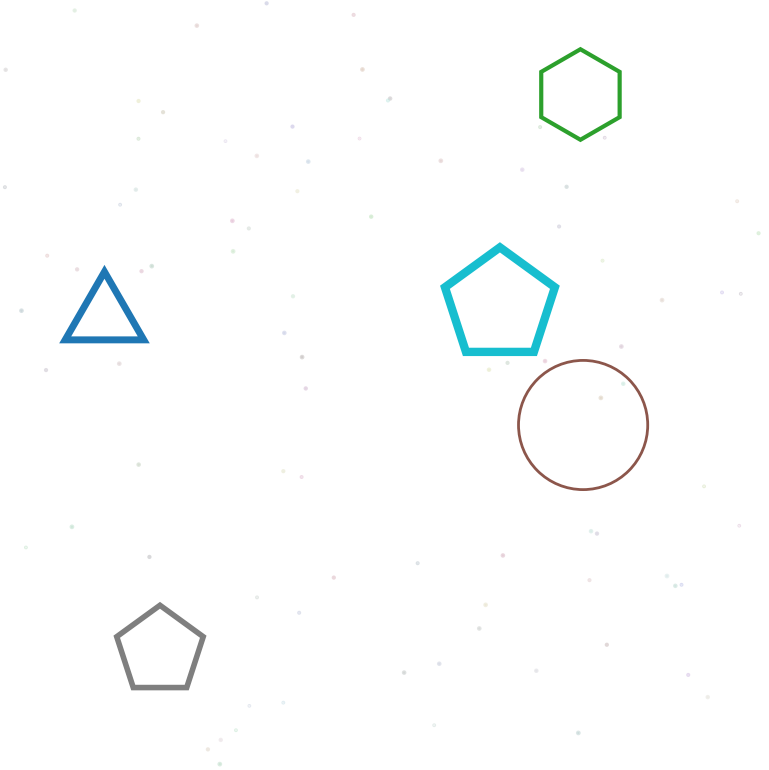[{"shape": "triangle", "thickness": 2.5, "radius": 0.29, "center": [0.136, 0.588]}, {"shape": "hexagon", "thickness": 1.5, "radius": 0.29, "center": [0.754, 0.877]}, {"shape": "circle", "thickness": 1, "radius": 0.42, "center": [0.757, 0.448]}, {"shape": "pentagon", "thickness": 2, "radius": 0.3, "center": [0.208, 0.155]}, {"shape": "pentagon", "thickness": 3, "radius": 0.38, "center": [0.649, 0.604]}]